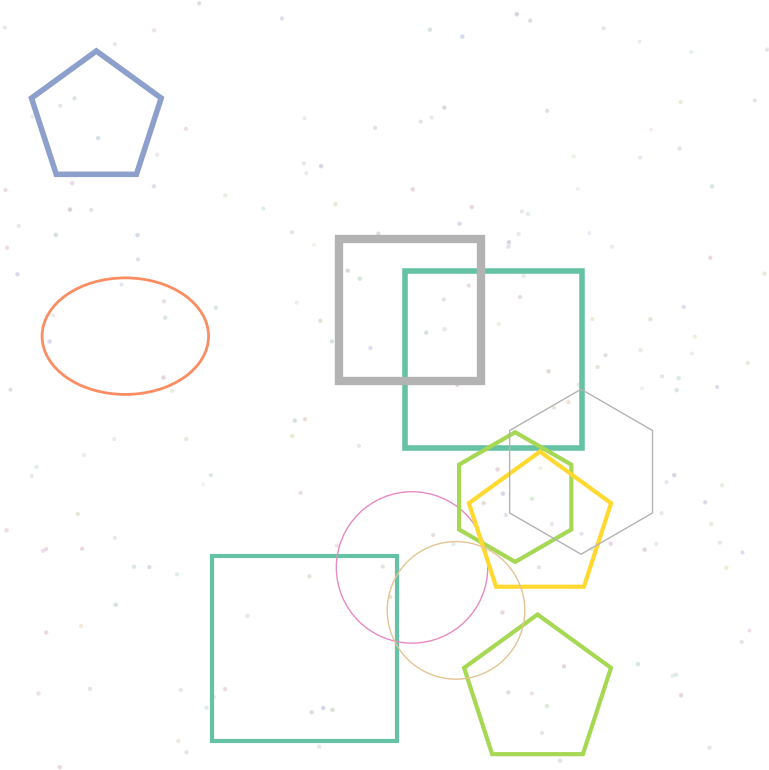[{"shape": "square", "thickness": 2, "radius": 0.57, "center": [0.641, 0.533]}, {"shape": "square", "thickness": 1.5, "radius": 0.6, "center": [0.395, 0.157]}, {"shape": "oval", "thickness": 1, "radius": 0.54, "center": [0.163, 0.563]}, {"shape": "pentagon", "thickness": 2, "radius": 0.44, "center": [0.125, 0.845]}, {"shape": "circle", "thickness": 0.5, "radius": 0.49, "center": [0.535, 0.263]}, {"shape": "hexagon", "thickness": 1.5, "radius": 0.42, "center": [0.669, 0.354]}, {"shape": "pentagon", "thickness": 1.5, "radius": 0.5, "center": [0.698, 0.102]}, {"shape": "pentagon", "thickness": 1.5, "radius": 0.49, "center": [0.701, 0.317]}, {"shape": "circle", "thickness": 0.5, "radius": 0.45, "center": [0.592, 0.207]}, {"shape": "square", "thickness": 3, "radius": 0.46, "center": [0.532, 0.597]}, {"shape": "hexagon", "thickness": 0.5, "radius": 0.54, "center": [0.755, 0.387]}]